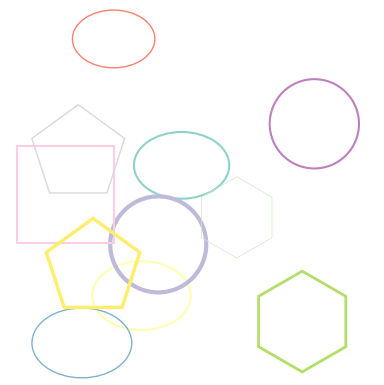[{"shape": "oval", "thickness": 1.5, "radius": 0.62, "center": [0.472, 0.571]}, {"shape": "oval", "thickness": 1.5, "radius": 0.64, "center": [0.368, 0.232]}, {"shape": "circle", "thickness": 3, "radius": 0.62, "center": [0.411, 0.365]}, {"shape": "oval", "thickness": 1, "radius": 0.54, "center": [0.295, 0.899]}, {"shape": "oval", "thickness": 1, "radius": 0.65, "center": [0.213, 0.109]}, {"shape": "hexagon", "thickness": 2, "radius": 0.65, "center": [0.785, 0.165]}, {"shape": "square", "thickness": 1.5, "radius": 0.63, "center": [0.169, 0.496]}, {"shape": "pentagon", "thickness": 1, "radius": 0.63, "center": [0.203, 0.601]}, {"shape": "circle", "thickness": 1.5, "radius": 0.58, "center": [0.816, 0.678]}, {"shape": "hexagon", "thickness": 0.5, "radius": 0.53, "center": [0.615, 0.435]}, {"shape": "pentagon", "thickness": 2.5, "radius": 0.64, "center": [0.242, 0.305]}]